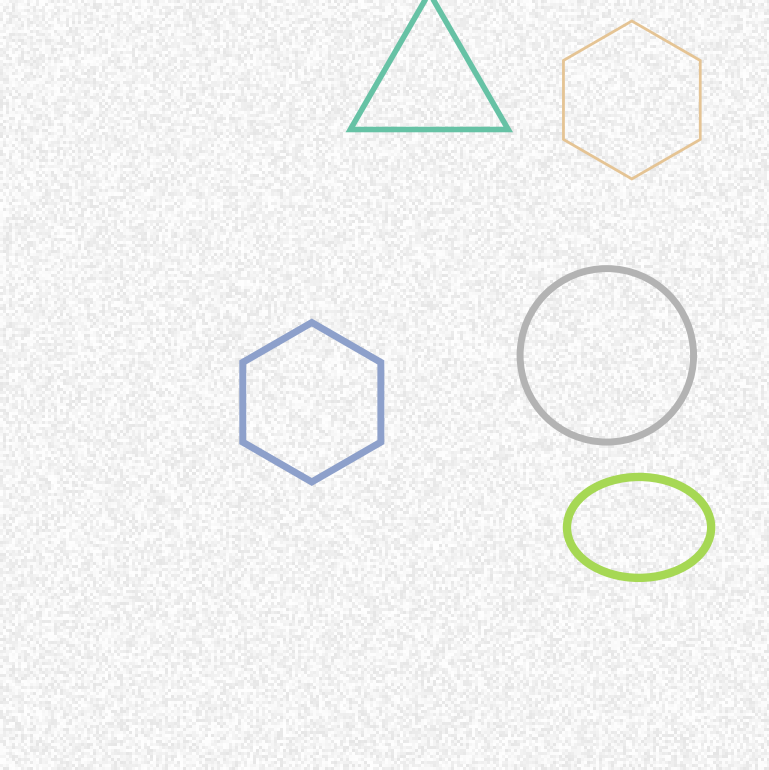[{"shape": "triangle", "thickness": 2, "radius": 0.59, "center": [0.558, 0.891]}, {"shape": "hexagon", "thickness": 2.5, "radius": 0.52, "center": [0.405, 0.478]}, {"shape": "oval", "thickness": 3, "radius": 0.47, "center": [0.83, 0.315]}, {"shape": "hexagon", "thickness": 1, "radius": 0.51, "center": [0.821, 0.87]}, {"shape": "circle", "thickness": 2.5, "radius": 0.56, "center": [0.788, 0.539]}]